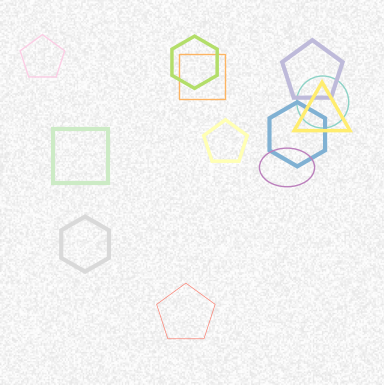[{"shape": "circle", "thickness": 1, "radius": 0.34, "center": [0.838, 0.735]}, {"shape": "pentagon", "thickness": 2.5, "radius": 0.3, "center": [0.586, 0.629]}, {"shape": "pentagon", "thickness": 3, "radius": 0.41, "center": [0.811, 0.813]}, {"shape": "pentagon", "thickness": 0.5, "radius": 0.4, "center": [0.483, 0.185]}, {"shape": "hexagon", "thickness": 3, "radius": 0.42, "center": [0.772, 0.651]}, {"shape": "square", "thickness": 1, "radius": 0.3, "center": [0.525, 0.801]}, {"shape": "hexagon", "thickness": 2.5, "radius": 0.34, "center": [0.505, 0.838]}, {"shape": "pentagon", "thickness": 1, "radius": 0.3, "center": [0.11, 0.849]}, {"shape": "hexagon", "thickness": 3, "radius": 0.36, "center": [0.221, 0.366]}, {"shape": "oval", "thickness": 1, "radius": 0.36, "center": [0.745, 0.565]}, {"shape": "square", "thickness": 3, "radius": 0.35, "center": [0.209, 0.594]}, {"shape": "triangle", "thickness": 2.5, "radius": 0.42, "center": [0.837, 0.703]}]